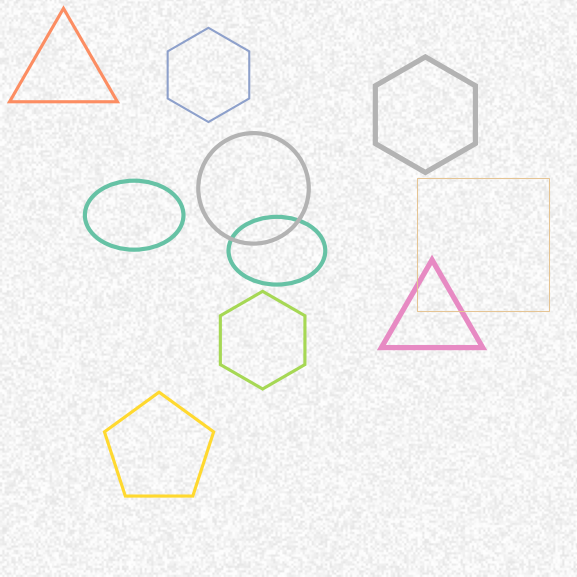[{"shape": "oval", "thickness": 2, "radius": 0.43, "center": [0.232, 0.627]}, {"shape": "oval", "thickness": 2, "radius": 0.42, "center": [0.479, 0.565]}, {"shape": "triangle", "thickness": 1.5, "radius": 0.54, "center": [0.11, 0.877]}, {"shape": "hexagon", "thickness": 1, "radius": 0.41, "center": [0.361, 0.869]}, {"shape": "triangle", "thickness": 2.5, "radius": 0.51, "center": [0.748, 0.448]}, {"shape": "hexagon", "thickness": 1.5, "radius": 0.42, "center": [0.455, 0.41]}, {"shape": "pentagon", "thickness": 1.5, "radius": 0.5, "center": [0.275, 0.221]}, {"shape": "square", "thickness": 0.5, "radius": 0.57, "center": [0.836, 0.576]}, {"shape": "circle", "thickness": 2, "radius": 0.48, "center": [0.439, 0.673]}, {"shape": "hexagon", "thickness": 2.5, "radius": 0.5, "center": [0.737, 0.801]}]